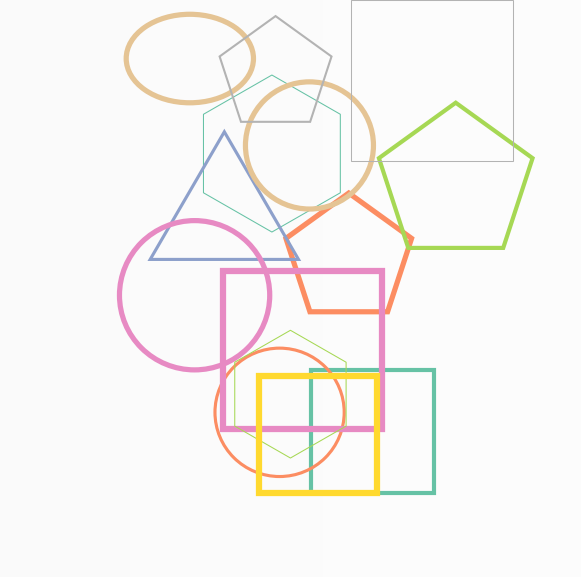[{"shape": "square", "thickness": 2, "radius": 0.53, "center": [0.641, 0.252]}, {"shape": "hexagon", "thickness": 0.5, "radius": 0.68, "center": [0.468, 0.733]}, {"shape": "pentagon", "thickness": 2.5, "radius": 0.57, "center": [0.6, 0.551]}, {"shape": "circle", "thickness": 1.5, "radius": 0.56, "center": [0.481, 0.285]}, {"shape": "triangle", "thickness": 1.5, "radius": 0.74, "center": [0.386, 0.624]}, {"shape": "square", "thickness": 3, "radius": 0.69, "center": [0.52, 0.393]}, {"shape": "circle", "thickness": 2.5, "radius": 0.65, "center": [0.335, 0.488]}, {"shape": "hexagon", "thickness": 0.5, "radius": 0.55, "center": [0.5, 0.317]}, {"shape": "pentagon", "thickness": 2, "radius": 0.69, "center": [0.784, 0.682]}, {"shape": "square", "thickness": 3, "radius": 0.51, "center": [0.547, 0.247]}, {"shape": "circle", "thickness": 2.5, "radius": 0.55, "center": [0.532, 0.747]}, {"shape": "oval", "thickness": 2.5, "radius": 0.55, "center": [0.327, 0.898]}, {"shape": "square", "thickness": 0.5, "radius": 0.69, "center": [0.743, 0.86]}, {"shape": "pentagon", "thickness": 1, "radius": 0.51, "center": [0.474, 0.87]}]